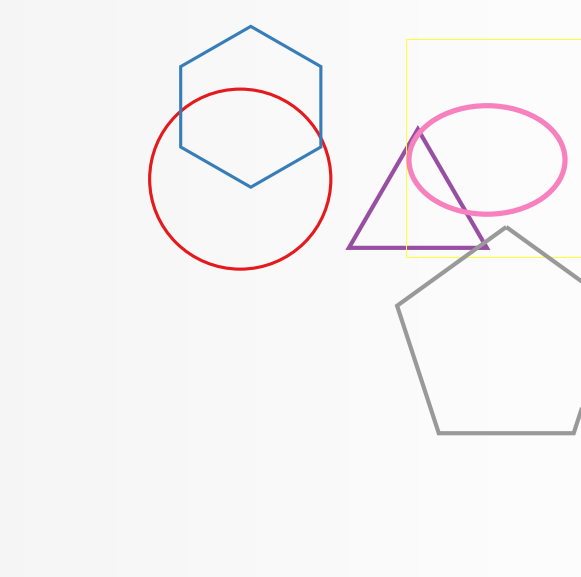[{"shape": "circle", "thickness": 1.5, "radius": 0.78, "center": [0.413, 0.689]}, {"shape": "hexagon", "thickness": 1.5, "radius": 0.7, "center": [0.431, 0.814]}, {"shape": "triangle", "thickness": 2, "radius": 0.69, "center": [0.719, 0.638]}, {"shape": "square", "thickness": 0.5, "radius": 0.94, "center": [0.887, 0.742]}, {"shape": "oval", "thickness": 2.5, "radius": 0.67, "center": [0.838, 0.722]}, {"shape": "pentagon", "thickness": 2, "radius": 0.99, "center": [0.871, 0.409]}]